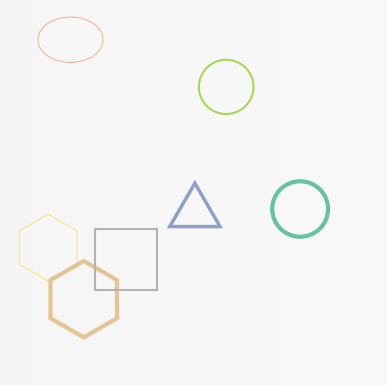[{"shape": "circle", "thickness": 3, "radius": 0.36, "center": [0.775, 0.457]}, {"shape": "oval", "thickness": 0.5, "radius": 0.42, "center": [0.182, 0.897]}, {"shape": "triangle", "thickness": 2.5, "radius": 0.38, "center": [0.503, 0.449]}, {"shape": "circle", "thickness": 1.5, "radius": 0.35, "center": [0.584, 0.774]}, {"shape": "hexagon", "thickness": 0.5, "radius": 0.43, "center": [0.124, 0.357]}, {"shape": "hexagon", "thickness": 3, "radius": 0.5, "center": [0.216, 0.223]}, {"shape": "square", "thickness": 1.5, "radius": 0.4, "center": [0.324, 0.326]}]